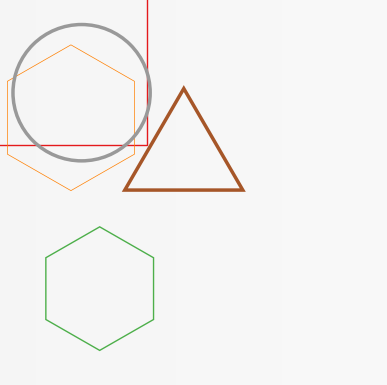[{"shape": "square", "thickness": 1, "radius": 0.98, "center": [0.183, 0.819]}, {"shape": "hexagon", "thickness": 1, "radius": 0.8, "center": [0.257, 0.25]}, {"shape": "hexagon", "thickness": 0.5, "radius": 0.95, "center": [0.183, 0.694]}, {"shape": "triangle", "thickness": 2.5, "radius": 0.88, "center": [0.474, 0.594]}, {"shape": "circle", "thickness": 2.5, "radius": 0.89, "center": [0.211, 0.759]}]